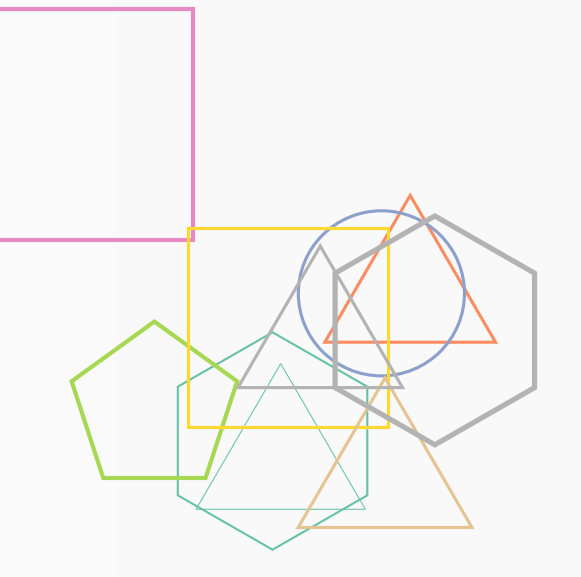[{"shape": "triangle", "thickness": 0.5, "radius": 0.84, "center": [0.483, 0.201]}, {"shape": "hexagon", "thickness": 1, "radius": 0.94, "center": [0.469, 0.236]}, {"shape": "triangle", "thickness": 1.5, "radius": 0.85, "center": [0.706, 0.491]}, {"shape": "circle", "thickness": 1.5, "radius": 0.71, "center": [0.656, 0.491]}, {"shape": "square", "thickness": 2, "radius": 1.0, "center": [0.133, 0.783]}, {"shape": "pentagon", "thickness": 2, "radius": 0.75, "center": [0.266, 0.293]}, {"shape": "square", "thickness": 1.5, "radius": 0.86, "center": [0.495, 0.432]}, {"shape": "triangle", "thickness": 1.5, "radius": 0.86, "center": [0.662, 0.172]}, {"shape": "triangle", "thickness": 1.5, "radius": 0.82, "center": [0.551, 0.41]}, {"shape": "hexagon", "thickness": 2.5, "radius": 0.99, "center": [0.748, 0.427]}]